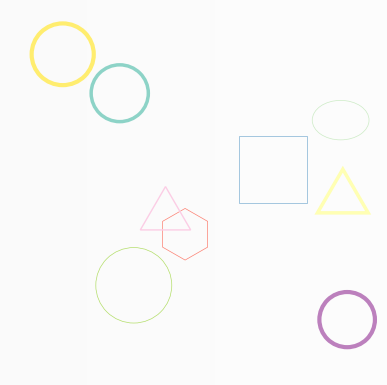[{"shape": "circle", "thickness": 2.5, "radius": 0.37, "center": [0.309, 0.758]}, {"shape": "triangle", "thickness": 2.5, "radius": 0.38, "center": [0.885, 0.485]}, {"shape": "hexagon", "thickness": 0.5, "radius": 0.34, "center": [0.478, 0.392]}, {"shape": "square", "thickness": 0.5, "radius": 0.44, "center": [0.704, 0.56]}, {"shape": "circle", "thickness": 0.5, "radius": 0.49, "center": [0.345, 0.259]}, {"shape": "triangle", "thickness": 1, "radius": 0.38, "center": [0.427, 0.44]}, {"shape": "circle", "thickness": 3, "radius": 0.36, "center": [0.896, 0.17]}, {"shape": "oval", "thickness": 0.5, "radius": 0.37, "center": [0.879, 0.688]}, {"shape": "circle", "thickness": 3, "radius": 0.4, "center": [0.162, 0.859]}]